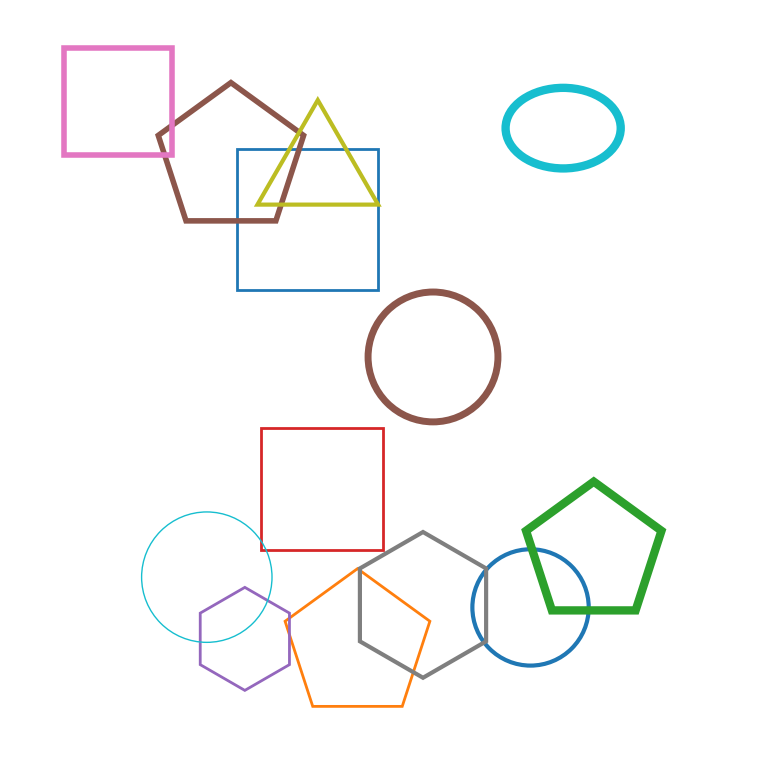[{"shape": "square", "thickness": 1, "radius": 0.46, "center": [0.4, 0.715]}, {"shape": "circle", "thickness": 1.5, "radius": 0.38, "center": [0.689, 0.211]}, {"shape": "pentagon", "thickness": 1, "radius": 0.49, "center": [0.464, 0.163]}, {"shape": "pentagon", "thickness": 3, "radius": 0.46, "center": [0.771, 0.282]}, {"shape": "square", "thickness": 1, "radius": 0.4, "center": [0.418, 0.365]}, {"shape": "hexagon", "thickness": 1, "radius": 0.33, "center": [0.318, 0.17]}, {"shape": "circle", "thickness": 2.5, "radius": 0.42, "center": [0.562, 0.536]}, {"shape": "pentagon", "thickness": 2, "radius": 0.5, "center": [0.3, 0.793]}, {"shape": "square", "thickness": 2, "radius": 0.35, "center": [0.153, 0.868]}, {"shape": "hexagon", "thickness": 1.5, "radius": 0.47, "center": [0.549, 0.214]}, {"shape": "triangle", "thickness": 1.5, "radius": 0.45, "center": [0.413, 0.78]}, {"shape": "oval", "thickness": 3, "radius": 0.37, "center": [0.731, 0.834]}, {"shape": "circle", "thickness": 0.5, "radius": 0.42, "center": [0.269, 0.25]}]